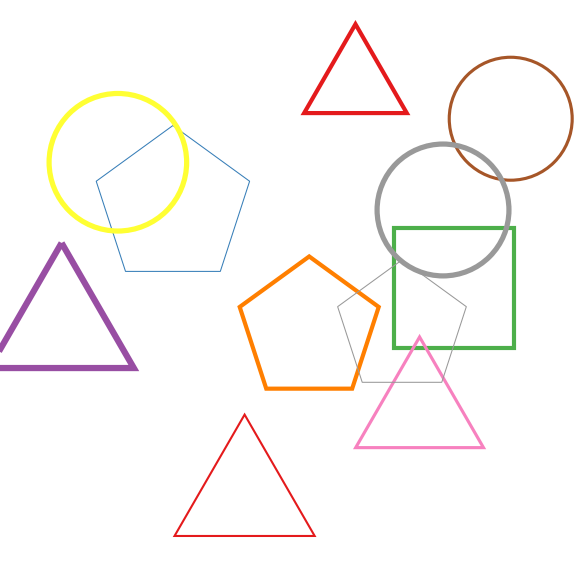[{"shape": "triangle", "thickness": 1, "radius": 0.7, "center": [0.424, 0.141]}, {"shape": "triangle", "thickness": 2, "radius": 0.51, "center": [0.616, 0.855]}, {"shape": "pentagon", "thickness": 0.5, "radius": 0.7, "center": [0.299, 0.642]}, {"shape": "square", "thickness": 2, "radius": 0.52, "center": [0.786, 0.5]}, {"shape": "triangle", "thickness": 3, "radius": 0.72, "center": [0.107, 0.434]}, {"shape": "pentagon", "thickness": 2, "radius": 0.63, "center": [0.535, 0.429]}, {"shape": "circle", "thickness": 2.5, "radius": 0.6, "center": [0.204, 0.718]}, {"shape": "circle", "thickness": 1.5, "radius": 0.53, "center": [0.884, 0.794]}, {"shape": "triangle", "thickness": 1.5, "radius": 0.64, "center": [0.727, 0.288]}, {"shape": "circle", "thickness": 2.5, "radius": 0.57, "center": [0.767, 0.636]}, {"shape": "pentagon", "thickness": 0.5, "radius": 0.59, "center": [0.696, 0.432]}]